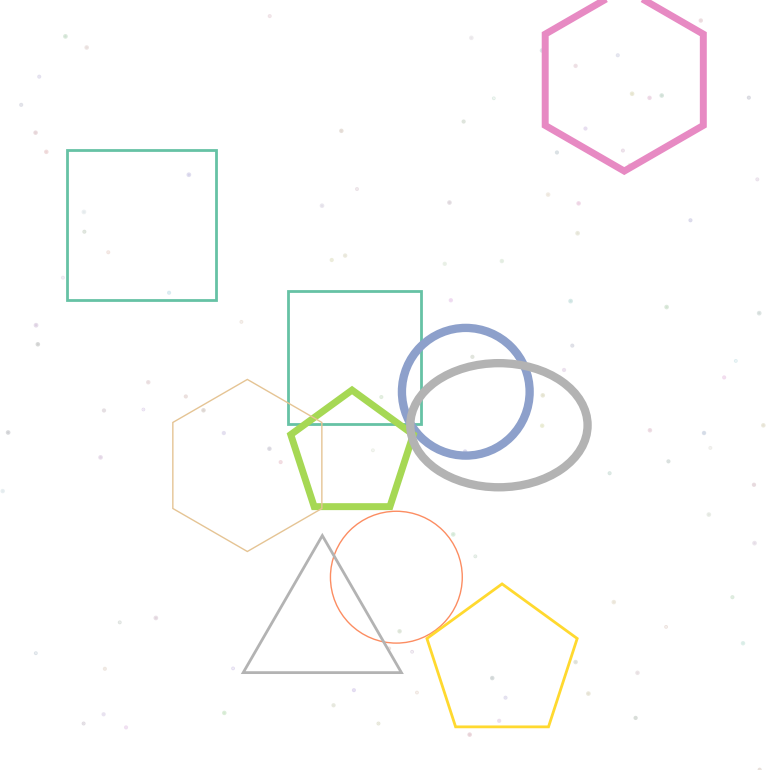[{"shape": "square", "thickness": 1, "radius": 0.43, "center": [0.461, 0.535]}, {"shape": "square", "thickness": 1, "radius": 0.49, "center": [0.184, 0.707]}, {"shape": "circle", "thickness": 0.5, "radius": 0.43, "center": [0.515, 0.25]}, {"shape": "circle", "thickness": 3, "radius": 0.41, "center": [0.605, 0.491]}, {"shape": "hexagon", "thickness": 2.5, "radius": 0.59, "center": [0.811, 0.896]}, {"shape": "pentagon", "thickness": 2.5, "radius": 0.42, "center": [0.457, 0.41]}, {"shape": "pentagon", "thickness": 1, "radius": 0.51, "center": [0.652, 0.139]}, {"shape": "hexagon", "thickness": 0.5, "radius": 0.56, "center": [0.321, 0.396]}, {"shape": "triangle", "thickness": 1, "radius": 0.59, "center": [0.419, 0.186]}, {"shape": "oval", "thickness": 3, "radius": 0.58, "center": [0.648, 0.448]}]